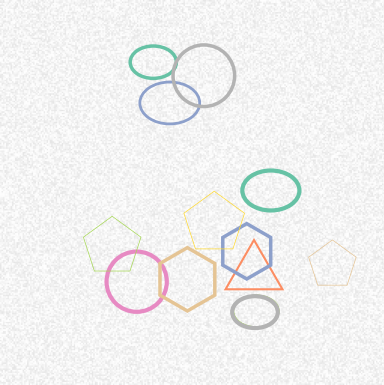[{"shape": "oval", "thickness": 2.5, "radius": 0.3, "center": [0.398, 0.838]}, {"shape": "oval", "thickness": 3, "radius": 0.37, "center": [0.704, 0.505]}, {"shape": "triangle", "thickness": 1.5, "radius": 0.43, "center": [0.66, 0.291]}, {"shape": "hexagon", "thickness": 2.5, "radius": 0.36, "center": [0.641, 0.347]}, {"shape": "oval", "thickness": 2, "radius": 0.39, "center": [0.441, 0.733]}, {"shape": "circle", "thickness": 3, "radius": 0.39, "center": [0.355, 0.268]}, {"shape": "pentagon", "thickness": 0.5, "radius": 0.39, "center": [0.291, 0.36]}, {"shape": "oval", "thickness": 0.5, "radius": 0.29, "center": [0.666, 0.193]}, {"shape": "pentagon", "thickness": 0.5, "radius": 0.41, "center": [0.556, 0.421]}, {"shape": "pentagon", "thickness": 0.5, "radius": 0.32, "center": [0.863, 0.312]}, {"shape": "hexagon", "thickness": 2.5, "radius": 0.41, "center": [0.487, 0.275]}, {"shape": "oval", "thickness": 3, "radius": 0.3, "center": [0.662, 0.189]}, {"shape": "circle", "thickness": 2.5, "radius": 0.4, "center": [0.529, 0.803]}]